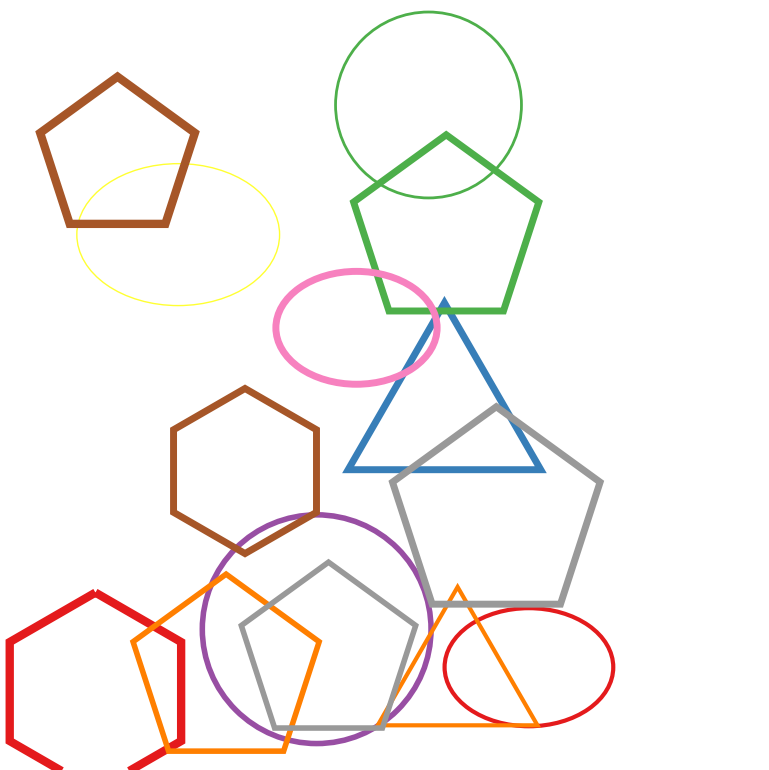[{"shape": "hexagon", "thickness": 3, "radius": 0.64, "center": [0.124, 0.102]}, {"shape": "oval", "thickness": 1.5, "radius": 0.55, "center": [0.687, 0.133]}, {"shape": "triangle", "thickness": 2.5, "radius": 0.72, "center": [0.577, 0.462]}, {"shape": "circle", "thickness": 1, "radius": 0.6, "center": [0.556, 0.864]}, {"shape": "pentagon", "thickness": 2.5, "radius": 0.63, "center": [0.579, 0.698]}, {"shape": "circle", "thickness": 2, "radius": 0.74, "center": [0.411, 0.183]}, {"shape": "pentagon", "thickness": 2, "radius": 0.64, "center": [0.294, 0.127]}, {"shape": "triangle", "thickness": 1.5, "radius": 0.6, "center": [0.594, 0.118]}, {"shape": "oval", "thickness": 0.5, "radius": 0.66, "center": [0.231, 0.695]}, {"shape": "hexagon", "thickness": 2.5, "radius": 0.54, "center": [0.318, 0.388]}, {"shape": "pentagon", "thickness": 3, "radius": 0.53, "center": [0.153, 0.795]}, {"shape": "oval", "thickness": 2.5, "radius": 0.52, "center": [0.463, 0.574]}, {"shape": "pentagon", "thickness": 2.5, "radius": 0.71, "center": [0.645, 0.33]}, {"shape": "pentagon", "thickness": 2, "radius": 0.6, "center": [0.427, 0.151]}]